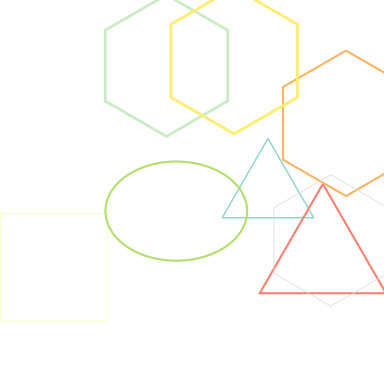[{"shape": "triangle", "thickness": 1, "radius": 0.69, "center": [0.696, 0.503]}, {"shape": "square", "thickness": 0.5, "radius": 0.7, "center": [0.139, 0.308]}, {"shape": "triangle", "thickness": 1.5, "radius": 0.95, "center": [0.839, 0.333]}, {"shape": "hexagon", "thickness": 1.5, "radius": 0.94, "center": [0.899, 0.68]}, {"shape": "oval", "thickness": 1.5, "radius": 0.92, "center": [0.458, 0.452]}, {"shape": "hexagon", "thickness": 0.5, "radius": 0.85, "center": [0.859, 0.375]}, {"shape": "hexagon", "thickness": 2, "radius": 0.92, "center": [0.432, 0.829]}, {"shape": "hexagon", "thickness": 2, "radius": 0.95, "center": [0.608, 0.842]}]